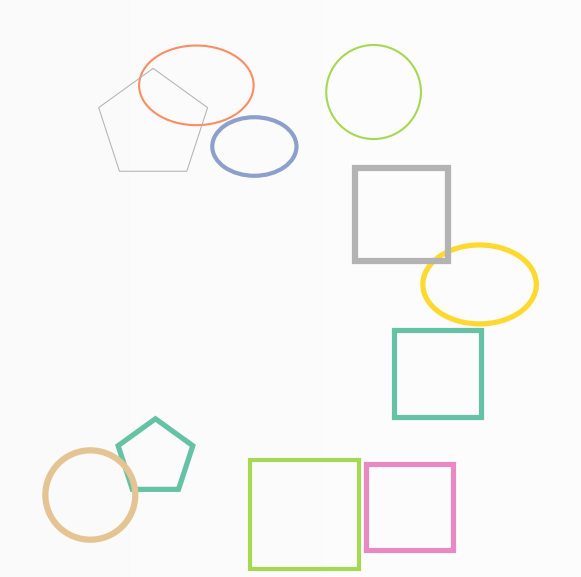[{"shape": "pentagon", "thickness": 2.5, "radius": 0.34, "center": [0.267, 0.206]}, {"shape": "square", "thickness": 2.5, "radius": 0.37, "center": [0.753, 0.353]}, {"shape": "oval", "thickness": 1, "radius": 0.49, "center": [0.338, 0.851]}, {"shape": "oval", "thickness": 2, "radius": 0.36, "center": [0.438, 0.745]}, {"shape": "square", "thickness": 2.5, "radius": 0.38, "center": [0.704, 0.121]}, {"shape": "circle", "thickness": 1, "radius": 0.41, "center": [0.643, 0.84]}, {"shape": "square", "thickness": 2, "radius": 0.47, "center": [0.524, 0.108]}, {"shape": "oval", "thickness": 2.5, "radius": 0.49, "center": [0.825, 0.507]}, {"shape": "circle", "thickness": 3, "radius": 0.39, "center": [0.155, 0.142]}, {"shape": "pentagon", "thickness": 0.5, "radius": 0.49, "center": [0.263, 0.782]}, {"shape": "square", "thickness": 3, "radius": 0.4, "center": [0.691, 0.628]}]